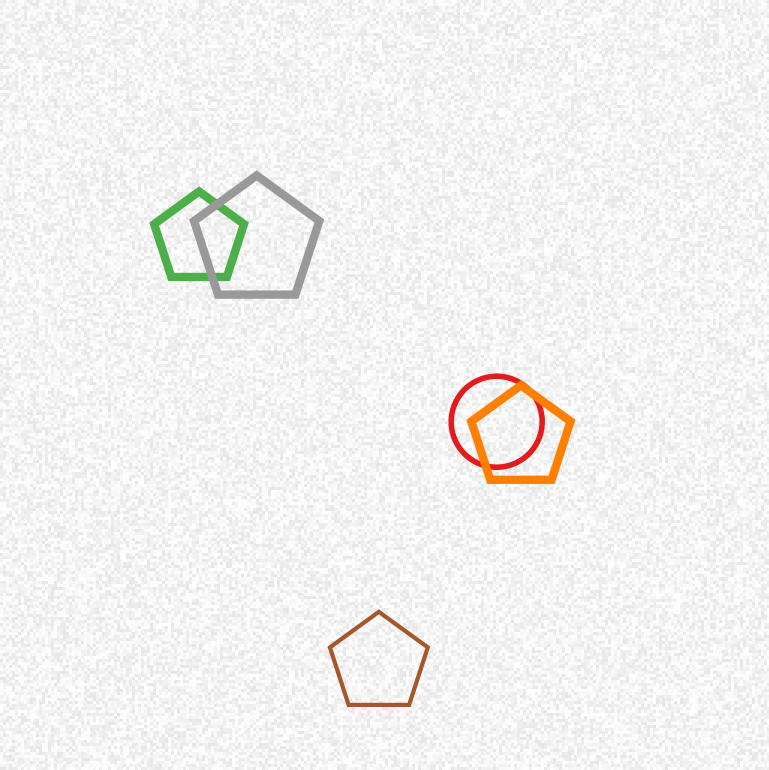[{"shape": "circle", "thickness": 2, "radius": 0.3, "center": [0.645, 0.452]}, {"shape": "pentagon", "thickness": 3, "radius": 0.31, "center": [0.259, 0.69]}, {"shape": "pentagon", "thickness": 3, "radius": 0.34, "center": [0.677, 0.432]}, {"shape": "pentagon", "thickness": 1.5, "radius": 0.33, "center": [0.492, 0.139]}, {"shape": "pentagon", "thickness": 3, "radius": 0.43, "center": [0.333, 0.687]}]